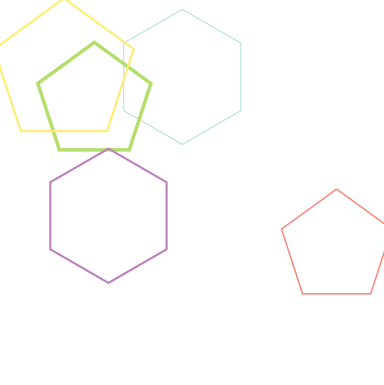[{"shape": "hexagon", "thickness": 0.5, "radius": 0.88, "center": [0.474, 0.8]}, {"shape": "pentagon", "thickness": 1, "radius": 0.75, "center": [0.874, 0.358]}, {"shape": "pentagon", "thickness": 2.5, "radius": 0.77, "center": [0.245, 0.736]}, {"shape": "hexagon", "thickness": 1.5, "radius": 0.87, "center": [0.282, 0.44]}, {"shape": "pentagon", "thickness": 1.5, "radius": 0.95, "center": [0.166, 0.814]}]